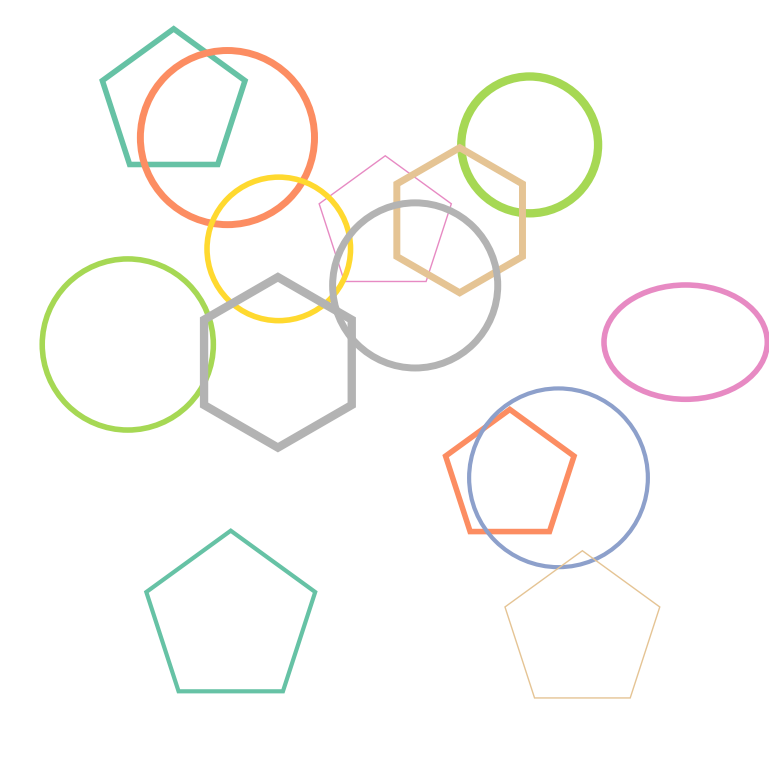[{"shape": "pentagon", "thickness": 1.5, "radius": 0.58, "center": [0.3, 0.195]}, {"shape": "pentagon", "thickness": 2, "radius": 0.49, "center": [0.226, 0.865]}, {"shape": "pentagon", "thickness": 2, "radius": 0.44, "center": [0.662, 0.381]}, {"shape": "circle", "thickness": 2.5, "radius": 0.57, "center": [0.295, 0.821]}, {"shape": "circle", "thickness": 1.5, "radius": 0.58, "center": [0.725, 0.379]}, {"shape": "oval", "thickness": 2, "radius": 0.53, "center": [0.89, 0.556]}, {"shape": "pentagon", "thickness": 0.5, "radius": 0.45, "center": [0.5, 0.707]}, {"shape": "circle", "thickness": 3, "radius": 0.44, "center": [0.688, 0.812]}, {"shape": "circle", "thickness": 2, "radius": 0.56, "center": [0.166, 0.553]}, {"shape": "circle", "thickness": 2, "radius": 0.47, "center": [0.362, 0.677]}, {"shape": "pentagon", "thickness": 0.5, "radius": 0.53, "center": [0.756, 0.179]}, {"shape": "hexagon", "thickness": 2.5, "radius": 0.47, "center": [0.597, 0.714]}, {"shape": "hexagon", "thickness": 3, "radius": 0.55, "center": [0.361, 0.529]}, {"shape": "circle", "thickness": 2.5, "radius": 0.54, "center": [0.539, 0.629]}]